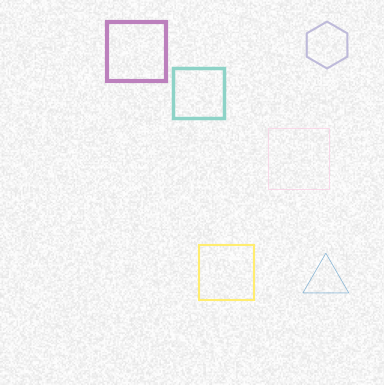[{"shape": "square", "thickness": 2.5, "radius": 0.33, "center": [0.516, 0.759]}, {"shape": "hexagon", "thickness": 1.5, "radius": 0.3, "center": [0.85, 0.883]}, {"shape": "triangle", "thickness": 0.5, "radius": 0.34, "center": [0.846, 0.274]}, {"shape": "square", "thickness": 0.5, "radius": 0.4, "center": [0.776, 0.589]}, {"shape": "square", "thickness": 3, "radius": 0.38, "center": [0.354, 0.867]}, {"shape": "square", "thickness": 1.5, "radius": 0.36, "center": [0.589, 0.293]}]